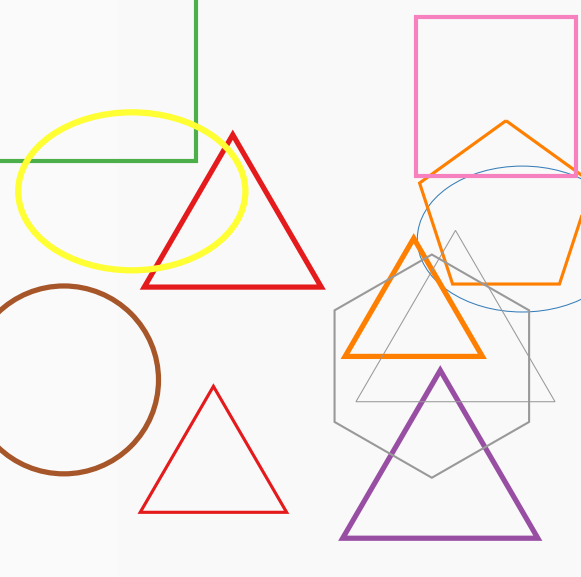[{"shape": "triangle", "thickness": 2.5, "radius": 0.88, "center": [0.4, 0.59]}, {"shape": "triangle", "thickness": 1.5, "radius": 0.73, "center": [0.367, 0.185]}, {"shape": "oval", "thickness": 0.5, "radius": 0.9, "center": [0.898, 0.585]}, {"shape": "square", "thickness": 2, "radius": 0.87, "center": [0.163, 0.894]}, {"shape": "triangle", "thickness": 2.5, "radius": 0.97, "center": [0.757, 0.164]}, {"shape": "triangle", "thickness": 2.5, "radius": 0.68, "center": [0.712, 0.45]}, {"shape": "pentagon", "thickness": 1.5, "radius": 0.78, "center": [0.871, 0.634]}, {"shape": "oval", "thickness": 3, "radius": 0.98, "center": [0.227, 0.668]}, {"shape": "circle", "thickness": 2.5, "radius": 0.81, "center": [0.11, 0.341]}, {"shape": "square", "thickness": 2, "radius": 0.68, "center": [0.853, 0.832]}, {"shape": "hexagon", "thickness": 1, "radius": 0.97, "center": [0.743, 0.365]}, {"shape": "triangle", "thickness": 0.5, "radius": 0.99, "center": [0.784, 0.402]}]